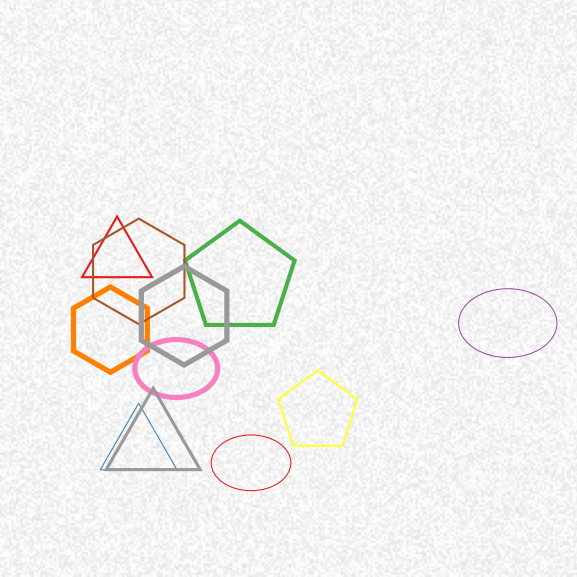[{"shape": "triangle", "thickness": 1, "radius": 0.35, "center": [0.203, 0.554]}, {"shape": "oval", "thickness": 0.5, "radius": 0.34, "center": [0.435, 0.198]}, {"shape": "triangle", "thickness": 0.5, "radius": 0.38, "center": [0.24, 0.224]}, {"shape": "pentagon", "thickness": 2, "radius": 0.5, "center": [0.415, 0.517]}, {"shape": "oval", "thickness": 0.5, "radius": 0.43, "center": [0.879, 0.44]}, {"shape": "hexagon", "thickness": 2.5, "radius": 0.37, "center": [0.191, 0.428]}, {"shape": "pentagon", "thickness": 1, "radius": 0.36, "center": [0.55, 0.286]}, {"shape": "hexagon", "thickness": 1, "radius": 0.46, "center": [0.24, 0.529]}, {"shape": "oval", "thickness": 2.5, "radius": 0.36, "center": [0.305, 0.361]}, {"shape": "triangle", "thickness": 1.5, "radius": 0.47, "center": [0.265, 0.233]}, {"shape": "hexagon", "thickness": 2.5, "radius": 0.43, "center": [0.319, 0.453]}]